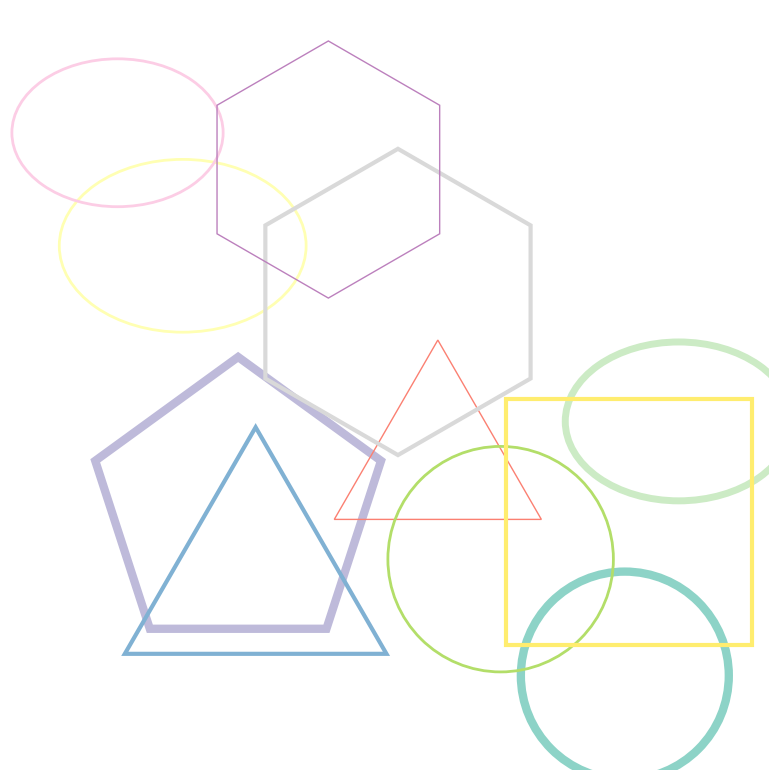[{"shape": "circle", "thickness": 3, "radius": 0.68, "center": [0.811, 0.123]}, {"shape": "oval", "thickness": 1, "radius": 0.8, "center": [0.237, 0.681]}, {"shape": "pentagon", "thickness": 3, "radius": 0.98, "center": [0.309, 0.341]}, {"shape": "triangle", "thickness": 0.5, "radius": 0.78, "center": [0.569, 0.403]}, {"shape": "triangle", "thickness": 1.5, "radius": 0.98, "center": [0.332, 0.249]}, {"shape": "circle", "thickness": 1, "radius": 0.73, "center": [0.65, 0.274]}, {"shape": "oval", "thickness": 1, "radius": 0.69, "center": [0.153, 0.828]}, {"shape": "hexagon", "thickness": 1.5, "radius": 0.99, "center": [0.517, 0.608]}, {"shape": "hexagon", "thickness": 0.5, "radius": 0.83, "center": [0.426, 0.78]}, {"shape": "oval", "thickness": 2.5, "radius": 0.74, "center": [0.881, 0.453]}, {"shape": "square", "thickness": 1.5, "radius": 0.8, "center": [0.817, 0.322]}]